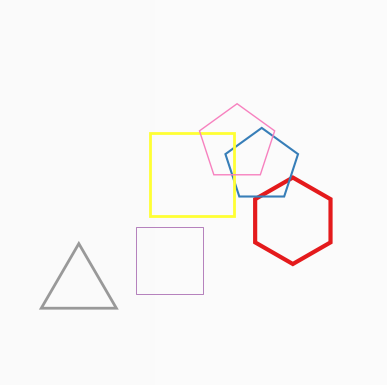[{"shape": "hexagon", "thickness": 3, "radius": 0.56, "center": [0.756, 0.427]}, {"shape": "pentagon", "thickness": 1.5, "radius": 0.49, "center": [0.675, 0.569]}, {"shape": "square", "thickness": 0.5, "radius": 0.44, "center": [0.437, 0.323]}, {"shape": "square", "thickness": 2, "radius": 0.54, "center": [0.496, 0.547]}, {"shape": "pentagon", "thickness": 1, "radius": 0.51, "center": [0.612, 0.629]}, {"shape": "triangle", "thickness": 2, "radius": 0.56, "center": [0.203, 0.255]}]